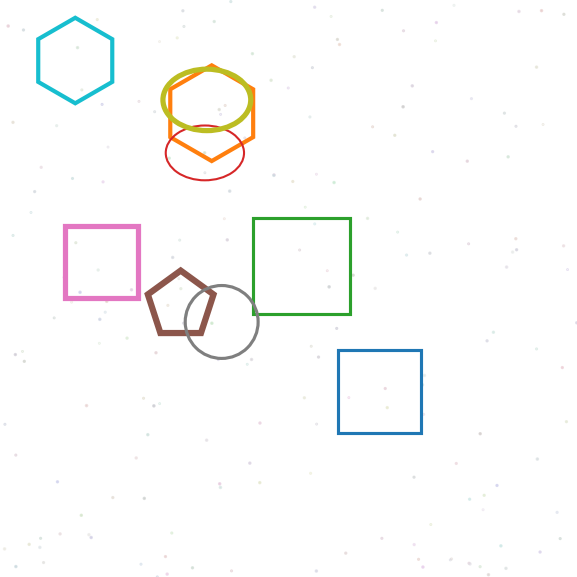[{"shape": "square", "thickness": 1.5, "radius": 0.36, "center": [0.657, 0.322]}, {"shape": "hexagon", "thickness": 2, "radius": 0.41, "center": [0.367, 0.803]}, {"shape": "square", "thickness": 1.5, "radius": 0.42, "center": [0.522, 0.538]}, {"shape": "oval", "thickness": 1, "radius": 0.34, "center": [0.355, 0.734]}, {"shape": "pentagon", "thickness": 3, "radius": 0.3, "center": [0.313, 0.471]}, {"shape": "square", "thickness": 2.5, "radius": 0.31, "center": [0.176, 0.545]}, {"shape": "circle", "thickness": 1.5, "radius": 0.32, "center": [0.384, 0.442]}, {"shape": "oval", "thickness": 2.5, "radius": 0.38, "center": [0.358, 0.826]}, {"shape": "hexagon", "thickness": 2, "radius": 0.37, "center": [0.13, 0.894]}]